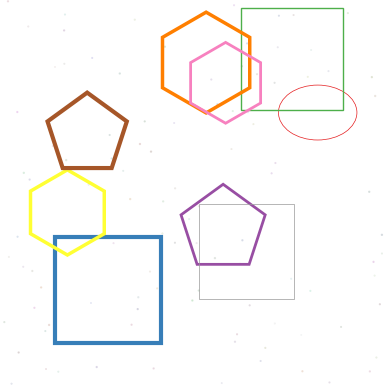[{"shape": "oval", "thickness": 0.5, "radius": 0.51, "center": [0.825, 0.708]}, {"shape": "square", "thickness": 3, "radius": 0.69, "center": [0.28, 0.246]}, {"shape": "square", "thickness": 1, "radius": 0.66, "center": [0.759, 0.847]}, {"shape": "pentagon", "thickness": 2, "radius": 0.57, "center": [0.58, 0.406]}, {"shape": "hexagon", "thickness": 2.5, "radius": 0.65, "center": [0.535, 0.838]}, {"shape": "hexagon", "thickness": 2.5, "radius": 0.55, "center": [0.175, 0.448]}, {"shape": "pentagon", "thickness": 3, "radius": 0.54, "center": [0.226, 0.651]}, {"shape": "hexagon", "thickness": 2, "radius": 0.52, "center": [0.586, 0.785]}, {"shape": "square", "thickness": 0.5, "radius": 0.62, "center": [0.641, 0.346]}]